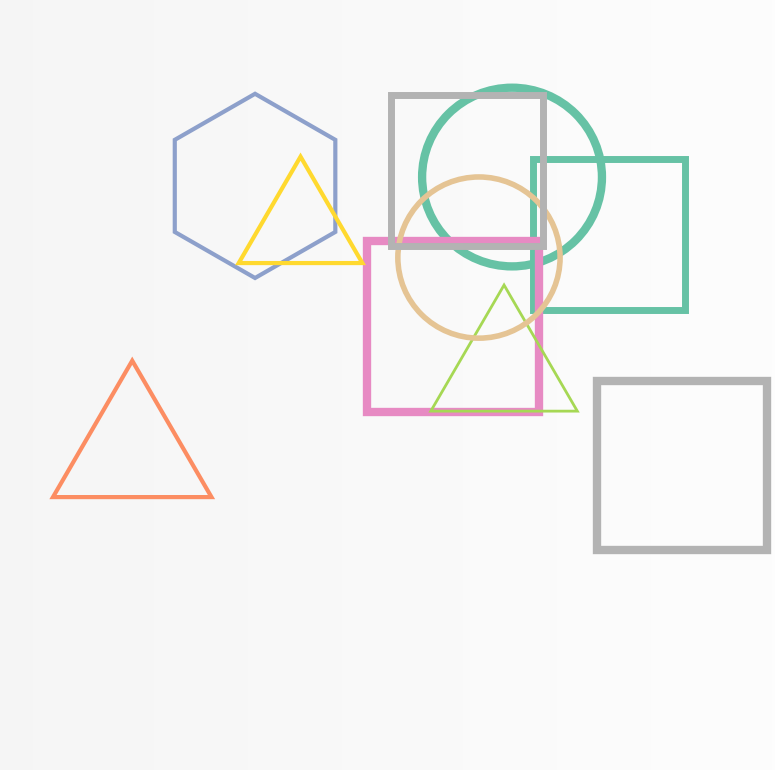[{"shape": "square", "thickness": 2.5, "radius": 0.49, "center": [0.786, 0.696]}, {"shape": "circle", "thickness": 3, "radius": 0.58, "center": [0.661, 0.77]}, {"shape": "triangle", "thickness": 1.5, "radius": 0.59, "center": [0.171, 0.413]}, {"shape": "hexagon", "thickness": 1.5, "radius": 0.6, "center": [0.329, 0.759]}, {"shape": "square", "thickness": 3, "radius": 0.56, "center": [0.585, 0.576]}, {"shape": "triangle", "thickness": 1, "radius": 0.55, "center": [0.65, 0.521]}, {"shape": "triangle", "thickness": 1.5, "radius": 0.46, "center": [0.388, 0.704]}, {"shape": "circle", "thickness": 2, "radius": 0.52, "center": [0.618, 0.666]}, {"shape": "square", "thickness": 3, "radius": 0.55, "center": [0.88, 0.395]}, {"shape": "square", "thickness": 2.5, "radius": 0.49, "center": [0.603, 0.779]}]